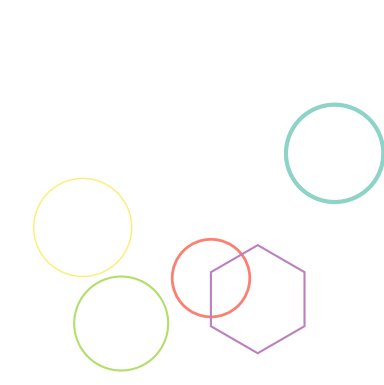[{"shape": "circle", "thickness": 3, "radius": 0.63, "center": [0.869, 0.602]}, {"shape": "circle", "thickness": 2, "radius": 0.5, "center": [0.548, 0.278]}, {"shape": "circle", "thickness": 1.5, "radius": 0.61, "center": [0.315, 0.16]}, {"shape": "hexagon", "thickness": 1.5, "radius": 0.7, "center": [0.669, 0.223]}, {"shape": "circle", "thickness": 1, "radius": 0.64, "center": [0.215, 0.409]}]